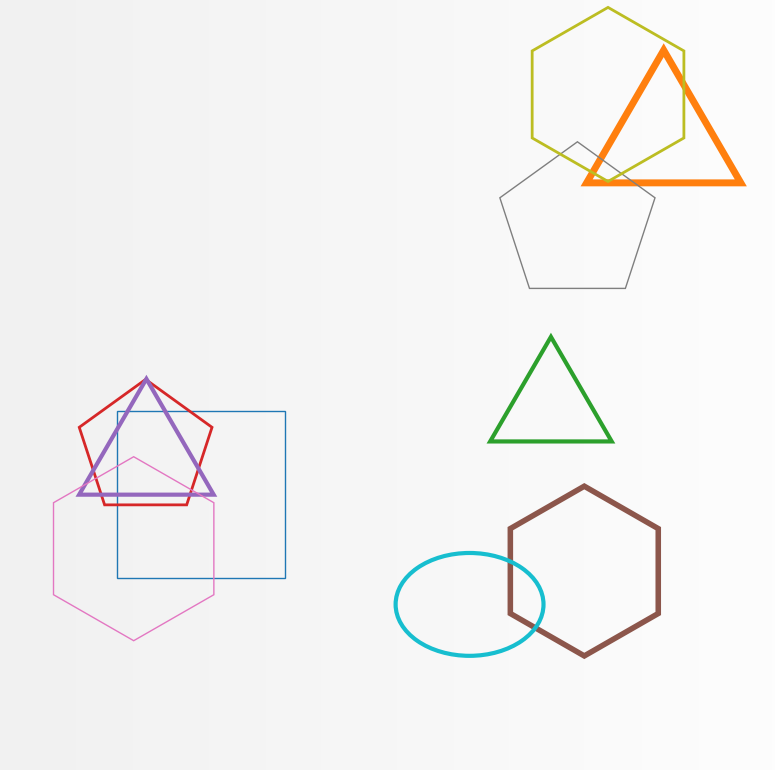[{"shape": "square", "thickness": 0.5, "radius": 0.54, "center": [0.259, 0.358]}, {"shape": "triangle", "thickness": 2.5, "radius": 0.57, "center": [0.856, 0.82]}, {"shape": "triangle", "thickness": 1.5, "radius": 0.45, "center": [0.711, 0.472]}, {"shape": "pentagon", "thickness": 1, "radius": 0.45, "center": [0.188, 0.417]}, {"shape": "triangle", "thickness": 1.5, "radius": 0.5, "center": [0.189, 0.408]}, {"shape": "hexagon", "thickness": 2, "radius": 0.55, "center": [0.754, 0.258]}, {"shape": "hexagon", "thickness": 0.5, "radius": 0.6, "center": [0.172, 0.287]}, {"shape": "pentagon", "thickness": 0.5, "radius": 0.53, "center": [0.745, 0.711]}, {"shape": "hexagon", "thickness": 1, "radius": 0.57, "center": [0.785, 0.877]}, {"shape": "oval", "thickness": 1.5, "radius": 0.48, "center": [0.606, 0.215]}]